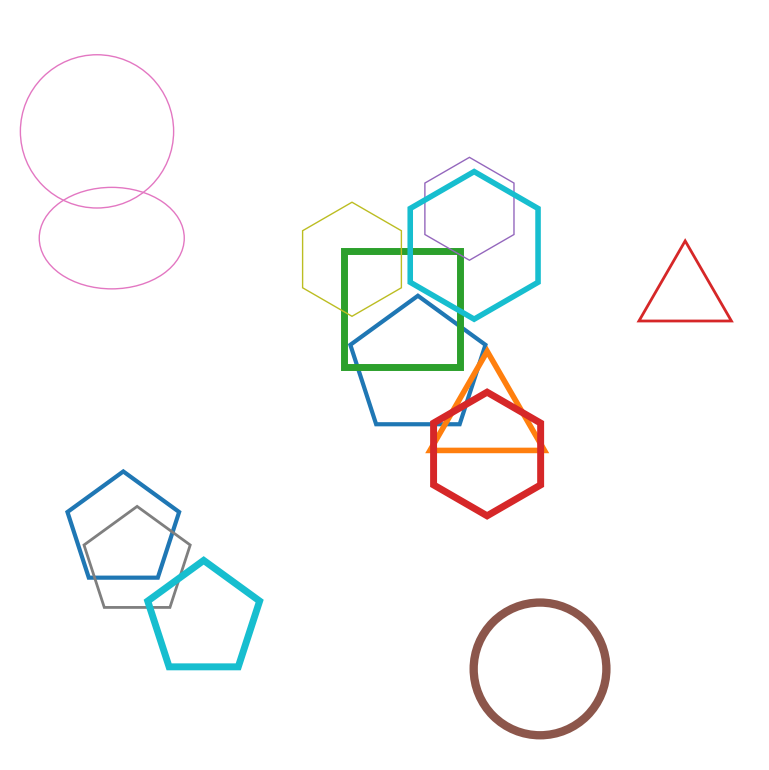[{"shape": "pentagon", "thickness": 1.5, "radius": 0.46, "center": [0.543, 0.524]}, {"shape": "pentagon", "thickness": 1.5, "radius": 0.38, "center": [0.16, 0.311]}, {"shape": "triangle", "thickness": 2, "radius": 0.43, "center": [0.633, 0.458]}, {"shape": "square", "thickness": 2.5, "radius": 0.38, "center": [0.522, 0.598]}, {"shape": "hexagon", "thickness": 2.5, "radius": 0.4, "center": [0.633, 0.41]}, {"shape": "triangle", "thickness": 1, "radius": 0.35, "center": [0.89, 0.618]}, {"shape": "hexagon", "thickness": 0.5, "radius": 0.33, "center": [0.61, 0.729]}, {"shape": "circle", "thickness": 3, "radius": 0.43, "center": [0.701, 0.131]}, {"shape": "oval", "thickness": 0.5, "radius": 0.47, "center": [0.145, 0.691]}, {"shape": "circle", "thickness": 0.5, "radius": 0.5, "center": [0.126, 0.829]}, {"shape": "pentagon", "thickness": 1, "radius": 0.36, "center": [0.178, 0.27]}, {"shape": "hexagon", "thickness": 0.5, "radius": 0.37, "center": [0.457, 0.663]}, {"shape": "pentagon", "thickness": 2.5, "radius": 0.38, "center": [0.265, 0.196]}, {"shape": "hexagon", "thickness": 2, "radius": 0.48, "center": [0.616, 0.681]}]